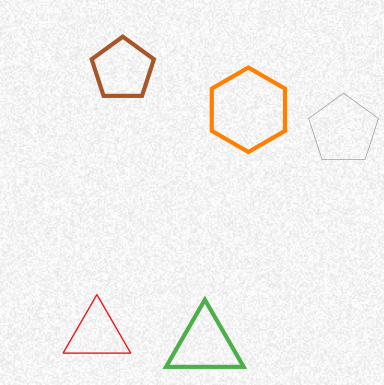[{"shape": "triangle", "thickness": 1, "radius": 0.51, "center": [0.252, 0.134]}, {"shape": "triangle", "thickness": 3, "radius": 0.58, "center": [0.532, 0.105]}, {"shape": "hexagon", "thickness": 3, "radius": 0.55, "center": [0.645, 0.715]}, {"shape": "pentagon", "thickness": 3, "radius": 0.42, "center": [0.319, 0.82]}, {"shape": "pentagon", "thickness": 0.5, "radius": 0.48, "center": [0.892, 0.663]}]